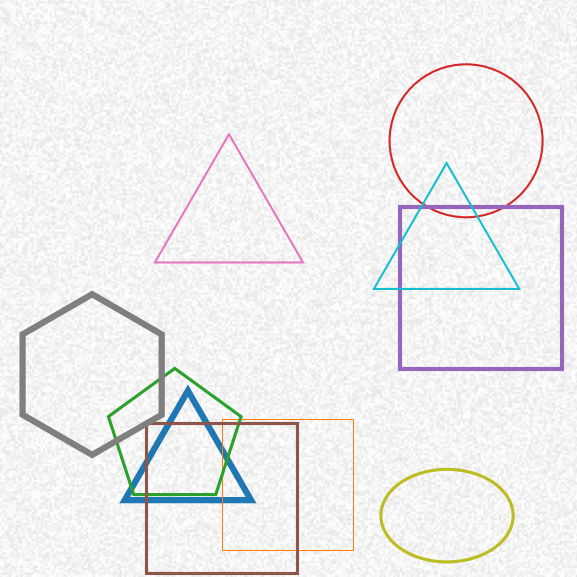[{"shape": "triangle", "thickness": 3, "radius": 0.63, "center": [0.325, 0.196]}, {"shape": "square", "thickness": 0.5, "radius": 0.57, "center": [0.498, 0.16]}, {"shape": "pentagon", "thickness": 1.5, "radius": 0.6, "center": [0.303, 0.24]}, {"shape": "circle", "thickness": 1, "radius": 0.66, "center": [0.807, 0.755]}, {"shape": "square", "thickness": 2, "radius": 0.7, "center": [0.832, 0.5]}, {"shape": "square", "thickness": 1.5, "radius": 0.65, "center": [0.383, 0.137]}, {"shape": "triangle", "thickness": 1, "radius": 0.74, "center": [0.396, 0.619]}, {"shape": "hexagon", "thickness": 3, "radius": 0.7, "center": [0.16, 0.351]}, {"shape": "oval", "thickness": 1.5, "radius": 0.57, "center": [0.774, 0.106]}, {"shape": "triangle", "thickness": 1, "radius": 0.73, "center": [0.773, 0.571]}]